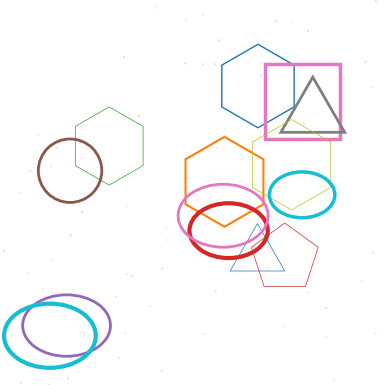[{"shape": "triangle", "thickness": 0.5, "radius": 0.41, "center": [0.669, 0.337]}, {"shape": "hexagon", "thickness": 1, "radius": 0.54, "center": [0.67, 0.777]}, {"shape": "hexagon", "thickness": 1.5, "radius": 0.58, "center": [0.583, 0.528]}, {"shape": "hexagon", "thickness": 0.5, "radius": 0.51, "center": [0.284, 0.621]}, {"shape": "oval", "thickness": 3, "radius": 0.51, "center": [0.594, 0.401]}, {"shape": "pentagon", "thickness": 0.5, "radius": 0.46, "center": [0.74, 0.329]}, {"shape": "oval", "thickness": 2, "radius": 0.57, "center": [0.173, 0.154]}, {"shape": "circle", "thickness": 2, "radius": 0.41, "center": [0.182, 0.557]}, {"shape": "square", "thickness": 2.5, "radius": 0.49, "center": [0.785, 0.737]}, {"shape": "oval", "thickness": 2, "radius": 0.58, "center": [0.579, 0.44]}, {"shape": "triangle", "thickness": 2, "radius": 0.48, "center": [0.812, 0.704]}, {"shape": "hexagon", "thickness": 0.5, "radius": 0.59, "center": [0.757, 0.572]}, {"shape": "oval", "thickness": 3, "radius": 0.6, "center": [0.13, 0.128]}, {"shape": "oval", "thickness": 2.5, "radius": 0.43, "center": [0.785, 0.494]}]